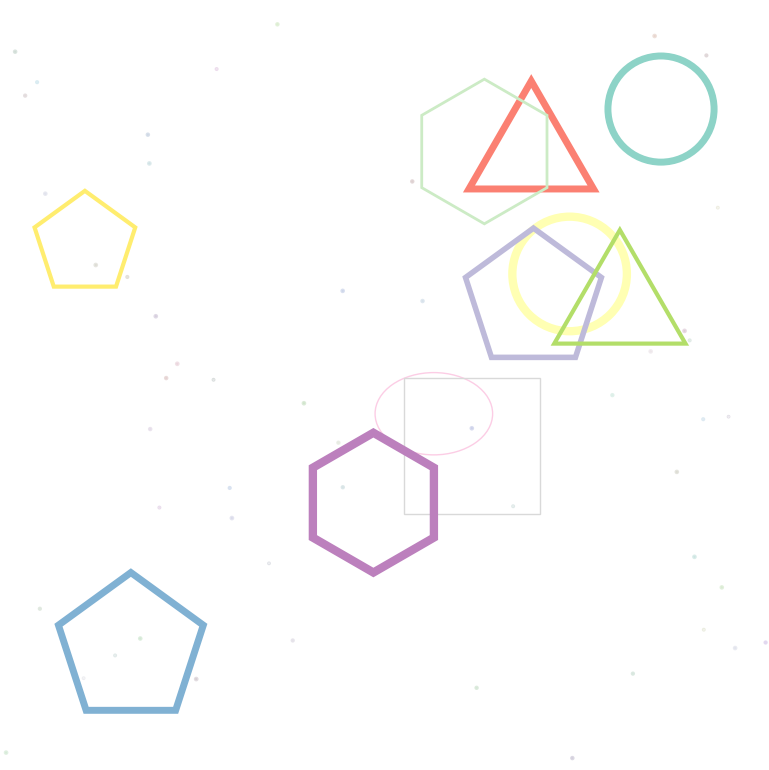[{"shape": "circle", "thickness": 2.5, "radius": 0.34, "center": [0.858, 0.858]}, {"shape": "circle", "thickness": 3, "radius": 0.37, "center": [0.74, 0.644]}, {"shape": "pentagon", "thickness": 2, "radius": 0.46, "center": [0.693, 0.611]}, {"shape": "triangle", "thickness": 2.5, "radius": 0.47, "center": [0.69, 0.801]}, {"shape": "pentagon", "thickness": 2.5, "radius": 0.49, "center": [0.17, 0.158]}, {"shape": "triangle", "thickness": 1.5, "radius": 0.49, "center": [0.805, 0.603]}, {"shape": "oval", "thickness": 0.5, "radius": 0.38, "center": [0.563, 0.463]}, {"shape": "square", "thickness": 0.5, "radius": 0.44, "center": [0.613, 0.421]}, {"shape": "hexagon", "thickness": 3, "radius": 0.45, "center": [0.485, 0.347]}, {"shape": "hexagon", "thickness": 1, "radius": 0.47, "center": [0.629, 0.803]}, {"shape": "pentagon", "thickness": 1.5, "radius": 0.34, "center": [0.11, 0.683]}]